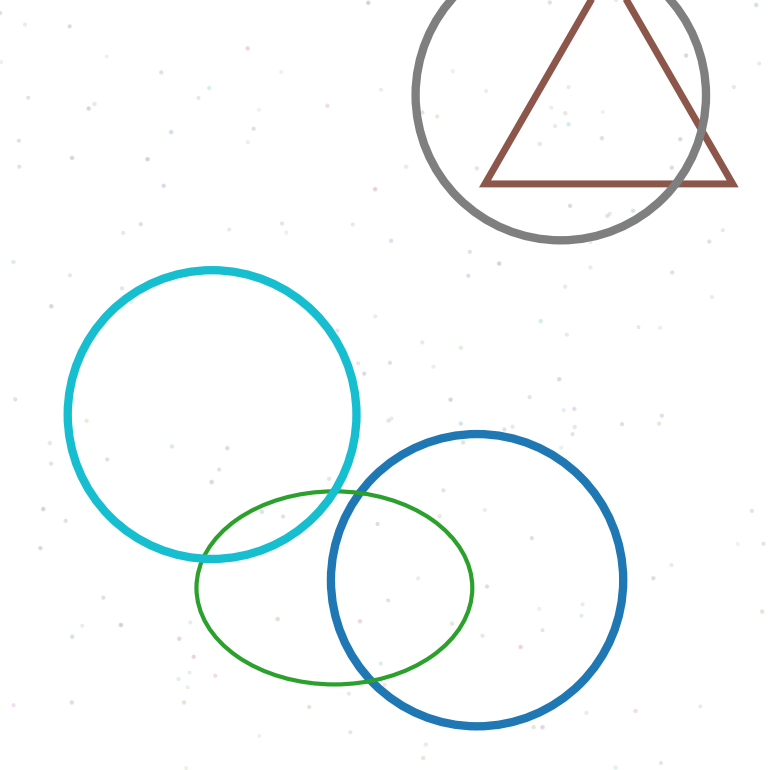[{"shape": "circle", "thickness": 3, "radius": 0.95, "center": [0.62, 0.247]}, {"shape": "oval", "thickness": 1.5, "radius": 0.9, "center": [0.434, 0.237]}, {"shape": "triangle", "thickness": 2.5, "radius": 0.93, "center": [0.791, 0.854]}, {"shape": "circle", "thickness": 3, "radius": 0.94, "center": [0.728, 0.876]}, {"shape": "circle", "thickness": 3, "radius": 0.94, "center": [0.275, 0.462]}]